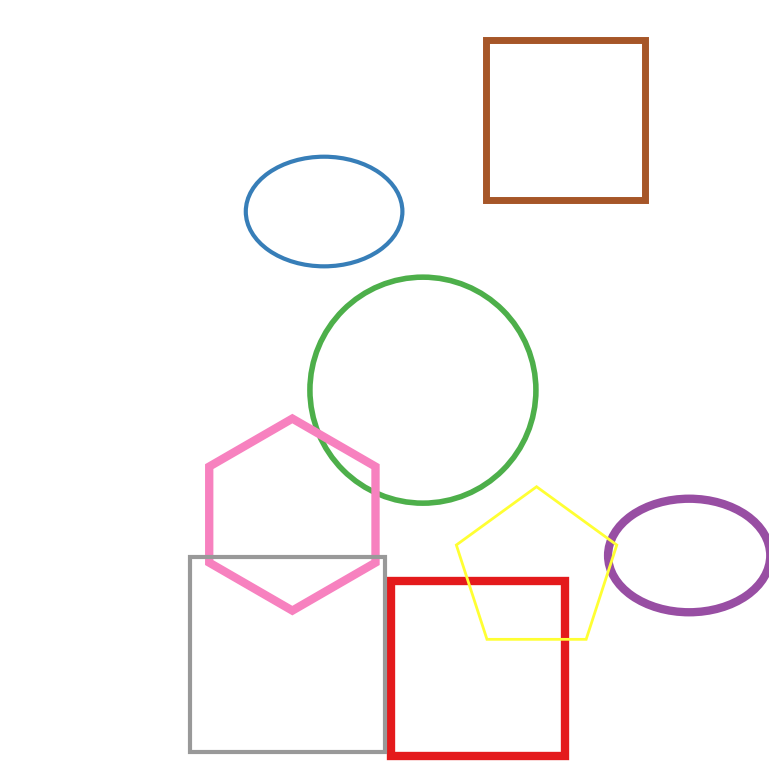[{"shape": "square", "thickness": 3, "radius": 0.57, "center": [0.621, 0.132]}, {"shape": "oval", "thickness": 1.5, "radius": 0.51, "center": [0.421, 0.725]}, {"shape": "circle", "thickness": 2, "radius": 0.73, "center": [0.549, 0.493]}, {"shape": "oval", "thickness": 3, "radius": 0.53, "center": [0.895, 0.279]}, {"shape": "pentagon", "thickness": 1, "radius": 0.55, "center": [0.697, 0.258]}, {"shape": "square", "thickness": 2.5, "radius": 0.52, "center": [0.734, 0.844]}, {"shape": "hexagon", "thickness": 3, "radius": 0.62, "center": [0.38, 0.332]}, {"shape": "square", "thickness": 1.5, "radius": 0.63, "center": [0.373, 0.15]}]